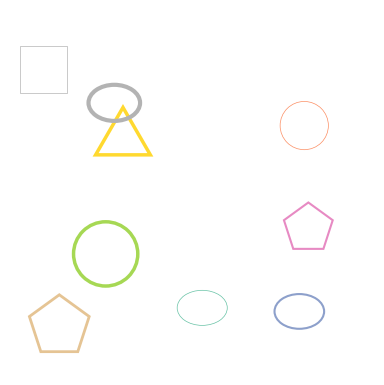[{"shape": "oval", "thickness": 0.5, "radius": 0.33, "center": [0.525, 0.2]}, {"shape": "circle", "thickness": 0.5, "radius": 0.31, "center": [0.79, 0.674]}, {"shape": "oval", "thickness": 1.5, "radius": 0.32, "center": [0.777, 0.191]}, {"shape": "pentagon", "thickness": 1.5, "radius": 0.33, "center": [0.801, 0.407]}, {"shape": "circle", "thickness": 2.5, "radius": 0.42, "center": [0.274, 0.341]}, {"shape": "triangle", "thickness": 2.5, "radius": 0.41, "center": [0.319, 0.639]}, {"shape": "pentagon", "thickness": 2, "radius": 0.41, "center": [0.154, 0.153]}, {"shape": "oval", "thickness": 3, "radius": 0.33, "center": [0.297, 0.733]}, {"shape": "square", "thickness": 0.5, "radius": 0.31, "center": [0.113, 0.82]}]